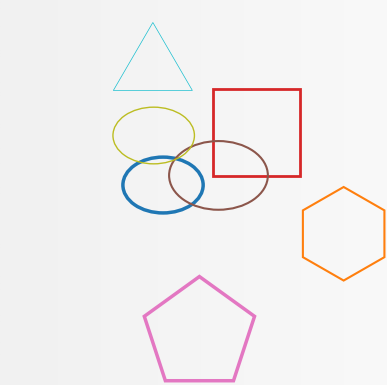[{"shape": "oval", "thickness": 2.5, "radius": 0.52, "center": [0.421, 0.519]}, {"shape": "hexagon", "thickness": 1.5, "radius": 0.61, "center": [0.887, 0.393]}, {"shape": "square", "thickness": 2, "radius": 0.56, "center": [0.663, 0.656]}, {"shape": "oval", "thickness": 1.5, "radius": 0.64, "center": [0.564, 0.544]}, {"shape": "pentagon", "thickness": 2.5, "radius": 0.75, "center": [0.515, 0.132]}, {"shape": "oval", "thickness": 1, "radius": 0.53, "center": [0.397, 0.648]}, {"shape": "triangle", "thickness": 0.5, "radius": 0.59, "center": [0.394, 0.824]}]